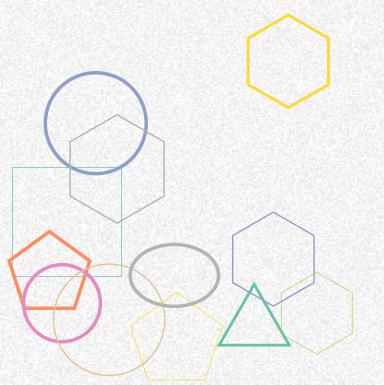[{"shape": "square", "thickness": 0.5, "radius": 0.71, "center": [0.173, 0.425]}, {"shape": "triangle", "thickness": 2, "radius": 0.53, "center": [0.66, 0.156]}, {"shape": "pentagon", "thickness": 2.5, "radius": 0.55, "center": [0.128, 0.288]}, {"shape": "circle", "thickness": 2.5, "radius": 0.66, "center": [0.249, 0.68]}, {"shape": "hexagon", "thickness": 1, "radius": 0.61, "center": [0.71, 0.327]}, {"shape": "circle", "thickness": 2.5, "radius": 0.5, "center": [0.161, 0.213]}, {"shape": "hexagon", "thickness": 0.5, "radius": 0.53, "center": [0.823, 0.187]}, {"shape": "hexagon", "thickness": 2, "radius": 0.6, "center": [0.749, 0.841]}, {"shape": "pentagon", "thickness": 0.5, "radius": 0.63, "center": [0.458, 0.115]}, {"shape": "circle", "thickness": 1, "radius": 0.72, "center": [0.283, 0.169]}, {"shape": "hexagon", "thickness": 1, "radius": 0.7, "center": [0.304, 0.561]}, {"shape": "oval", "thickness": 2.5, "radius": 0.57, "center": [0.453, 0.285]}]